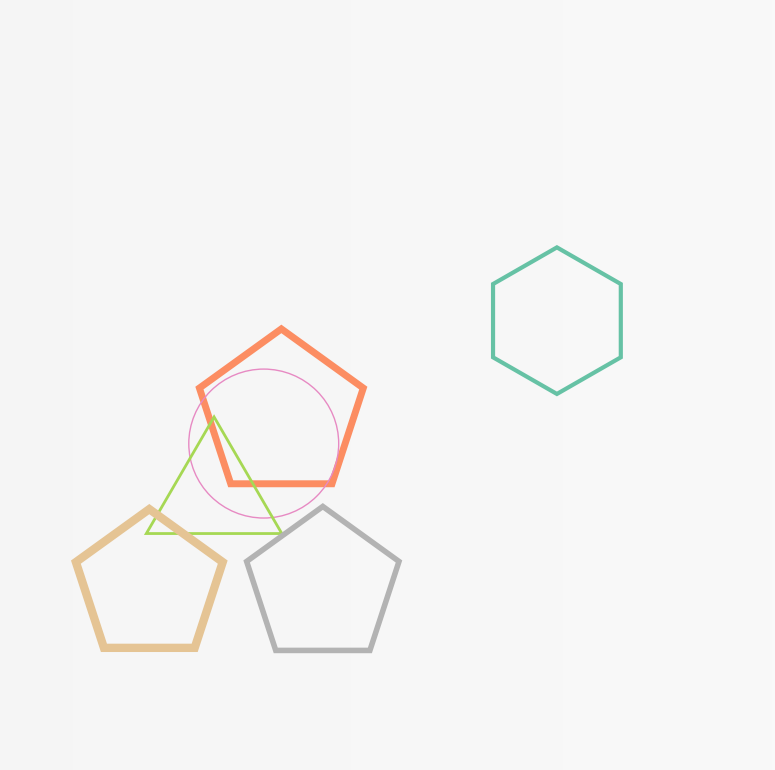[{"shape": "hexagon", "thickness": 1.5, "radius": 0.48, "center": [0.719, 0.584]}, {"shape": "pentagon", "thickness": 2.5, "radius": 0.56, "center": [0.363, 0.462]}, {"shape": "circle", "thickness": 0.5, "radius": 0.48, "center": [0.34, 0.424]}, {"shape": "triangle", "thickness": 1, "radius": 0.5, "center": [0.276, 0.358]}, {"shape": "pentagon", "thickness": 3, "radius": 0.5, "center": [0.193, 0.239]}, {"shape": "pentagon", "thickness": 2, "radius": 0.52, "center": [0.417, 0.239]}]